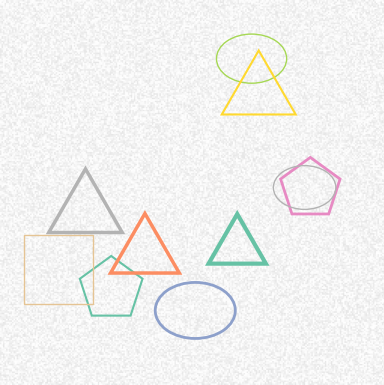[{"shape": "triangle", "thickness": 3, "radius": 0.43, "center": [0.616, 0.358]}, {"shape": "pentagon", "thickness": 1.5, "radius": 0.43, "center": [0.289, 0.249]}, {"shape": "triangle", "thickness": 2.5, "radius": 0.52, "center": [0.376, 0.342]}, {"shape": "oval", "thickness": 2, "radius": 0.52, "center": [0.507, 0.194]}, {"shape": "pentagon", "thickness": 2, "radius": 0.41, "center": [0.806, 0.51]}, {"shape": "oval", "thickness": 1, "radius": 0.46, "center": [0.653, 0.848]}, {"shape": "triangle", "thickness": 1.5, "radius": 0.55, "center": [0.672, 0.758]}, {"shape": "square", "thickness": 1, "radius": 0.45, "center": [0.153, 0.3]}, {"shape": "oval", "thickness": 1, "radius": 0.41, "center": [0.791, 0.513]}, {"shape": "triangle", "thickness": 2.5, "radius": 0.55, "center": [0.222, 0.451]}]